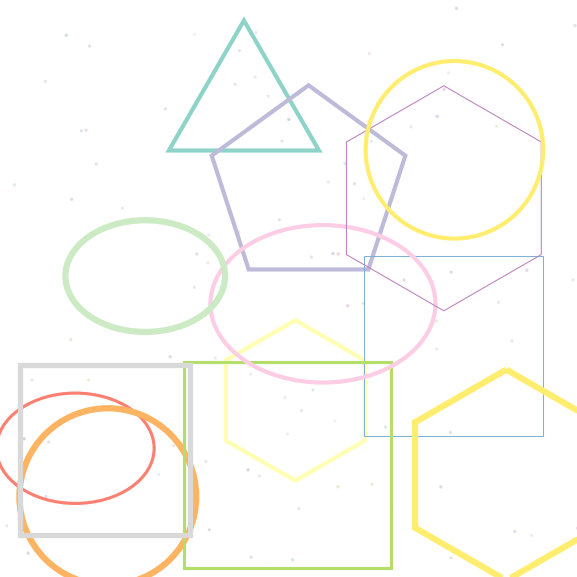[{"shape": "triangle", "thickness": 2, "radius": 0.75, "center": [0.422, 0.814]}, {"shape": "hexagon", "thickness": 2, "radius": 0.69, "center": [0.511, 0.306]}, {"shape": "pentagon", "thickness": 2, "radius": 0.88, "center": [0.534, 0.675]}, {"shape": "oval", "thickness": 1.5, "radius": 0.68, "center": [0.13, 0.223]}, {"shape": "square", "thickness": 0.5, "radius": 0.78, "center": [0.785, 0.4]}, {"shape": "circle", "thickness": 3, "radius": 0.77, "center": [0.187, 0.139]}, {"shape": "square", "thickness": 1.5, "radius": 0.89, "center": [0.498, 0.194]}, {"shape": "oval", "thickness": 2, "radius": 0.97, "center": [0.559, 0.473]}, {"shape": "square", "thickness": 2.5, "radius": 0.74, "center": [0.182, 0.22]}, {"shape": "hexagon", "thickness": 0.5, "radius": 0.97, "center": [0.769, 0.656]}, {"shape": "oval", "thickness": 3, "radius": 0.69, "center": [0.251, 0.521]}, {"shape": "hexagon", "thickness": 3, "radius": 0.91, "center": [0.877, 0.177]}, {"shape": "circle", "thickness": 2, "radius": 0.77, "center": [0.787, 0.74]}]